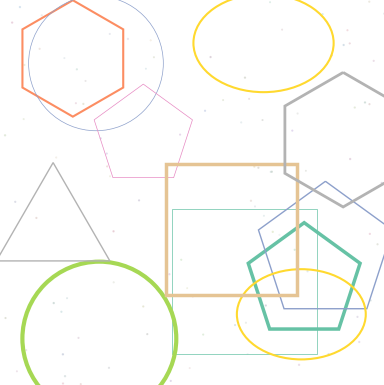[{"shape": "pentagon", "thickness": 2.5, "radius": 0.76, "center": [0.79, 0.269]}, {"shape": "square", "thickness": 0.5, "radius": 0.94, "center": [0.635, 0.269]}, {"shape": "hexagon", "thickness": 1.5, "radius": 0.76, "center": [0.189, 0.848]}, {"shape": "circle", "thickness": 0.5, "radius": 0.87, "center": [0.249, 0.835]}, {"shape": "pentagon", "thickness": 1, "radius": 0.91, "center": [0.845, 0.346]}, {"shape": "pentagon", "thickness": 0.5, "radius": 0.67, "center": [0.372, 0.647]}, {"shape": "circle", "thickness": 3, "radius": 1.0, "center": [0.258, 0.121]}, {"shape": "oval", "thickness": 1.5, "radius": 0.84, "center": [0.783, 0.184]}, {"shape": "oval", "thickness": 1.5, "radius": 0.91, "center": [0.685, 0.888]}, {"shape": "square", "thickness": 2.5, "radius": 0.85, "center": [0.601, 0.403]}, {"shape": "triangle", "thickness": 1, "radius": 0.85, "center": [0.138, 0.407]}, {"shape": "hexagon", "thickness": 2, "radius": 0.87, "center": [0.891, 0.637]}]